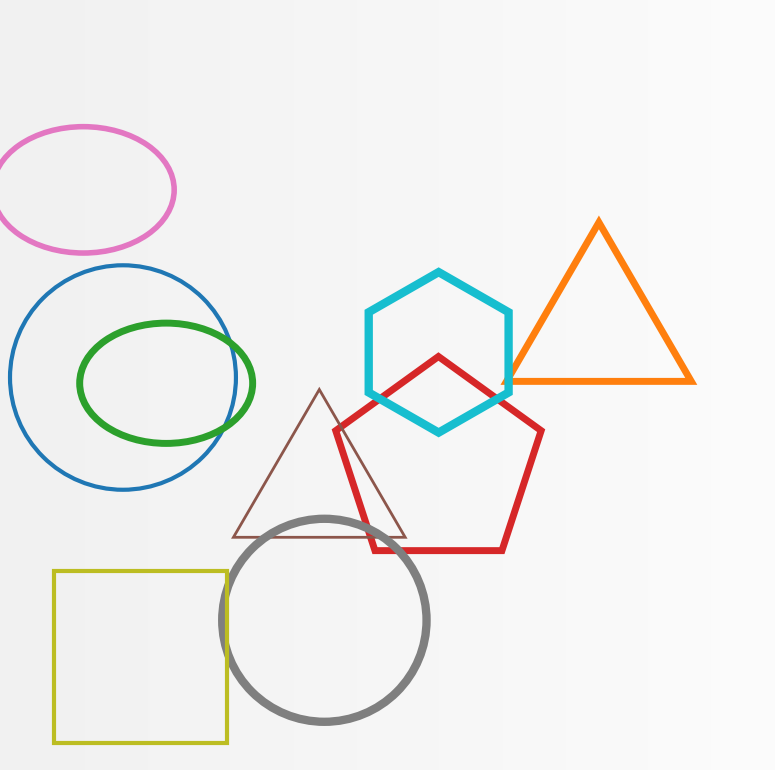[{"shape": "circle", "thickness": 1.5, "radius": 0.73, "center": [0.159, 0.51]}, {"shape": "triangle", "thickness": 2.5, "radius": 0.69, "center": [0.773, 0.574]}, {"shape": "oval", "thickness": 2.5, "radius": 0.56, "center": [0.214, 0.502]}, {"shape": "pentagon", "thickness": 2.5, "radius": 0.7, "center": [0.566, 0.398]}, {"shape": "triangle", "thickness": 1, "radius": 0.64, "center": [0.412, 0.366]}, {"shape": "oval", "thickness": 2, "radius": 0.59, "center": [0.108, 0.753]}, {"shape": "circle", "thickness": 3, "radius": 0.66, "center": [0.419, 0.194]}, {"shape": "square", "thickness": 1.5, "radius": 0.56, "center": [0.182, 0.147]}, {"shape": "hexagon", "thickness": 3, "radius": 0.52, "center": [0.566, 0.542]}]